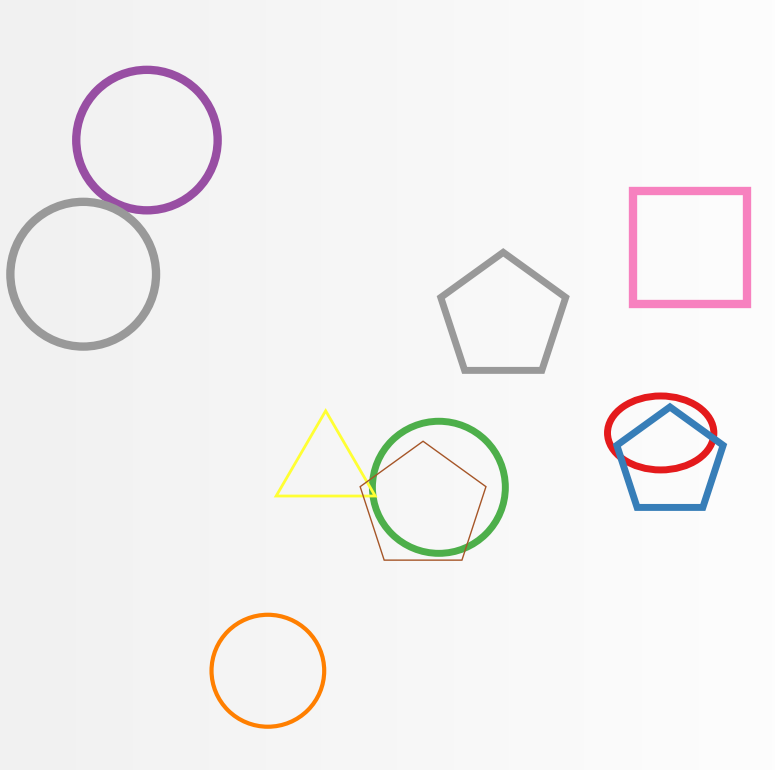[{"shape": "oval", "thickness": 2.5, "radius": 0.34, "center": [0.852, 0.438]}, {"shape": "pentagon", "thickness": 2.5, "radius": 0.36, "center": [0.864, 0.399]}, {"shape": "circle", "thickness": 2.5, "radius": 0.43, "center": [0.566, 0.367]}, {"shape": "circle", "thickness": 3, "radius": 0.46, "center": [0.19, 0.818]}, {"shape": "circle", "thickness": 1.5, "radius": 0.36, "center": [0.346, 0.129]}, {"shape": "triangle", "thickness": 1, "radius": 0.37, "center": [0.42, 0.393]}, {"shape": "pentagon", "thickness": 0.5, "radius": 0.43, "center": [0.546, 0.342]}, {"shape": "square", "thickness": 3, "radius": 0.37, "center": [0.89, 0.679]}, {"shape": "pentagon", "thickness": 2.5, "radius": 0.42, "center": [0.649, 0.588]}, {"shape": "circle", "thickness": 3, "radius": 0.47, "center": [0.107, 0.644]}]